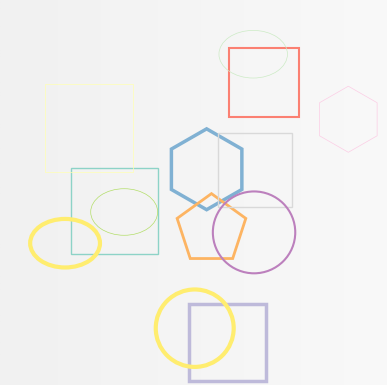[{"shape": "square", "thickness": 1, "radius": 0.56, "center": [0.295, 0.452]}, {"shape": "square", "thickness": 0.5, "radius": 0.57, "center": [0.229, 0.667]}, {"shape": "square", "thickness": 2.5, "radius": 0.5, "center": [0.587, 0.11]}, {"shape": "square", "thickness": 1.5, "radius": 0.45, "center": [0.682, 0.786]}, {"shape": "hexagon", "thickness": 2.5, "radius": 0.52, "center": [0.533, 0.56]}, {"shape": "pentagon", "thickness": 2, "radius": 0.47, "center": [0.546, 0.404]}, {"shape": "oval", "thickness": 0.5, "radius": 0.43, "center": [0.32, 0.449]}, {"shape": "hexagon", "thickness": 0.5, "radius": 0.43, "center": [0.899, 0.69]}, {"shape": "square", "thickness": 1, "radius": 0.48, "center": [0.657, 0.559]}, {"shape": "circle", "thickness": 1.5, "radius": 0.53, "center": [0.656, 0.396]}, {"shape": "oval", "thickness": 0.5, "radius": 0.44, "center": [0.653, 0.859]}, {"shape": "oval", "thickness": 3, "radius": 0.45, "center": [0.168, 0.368]}, {"shape": "circle", "thickness": 3, "radius": 0.5, "center": [0.503, 0.148]}]